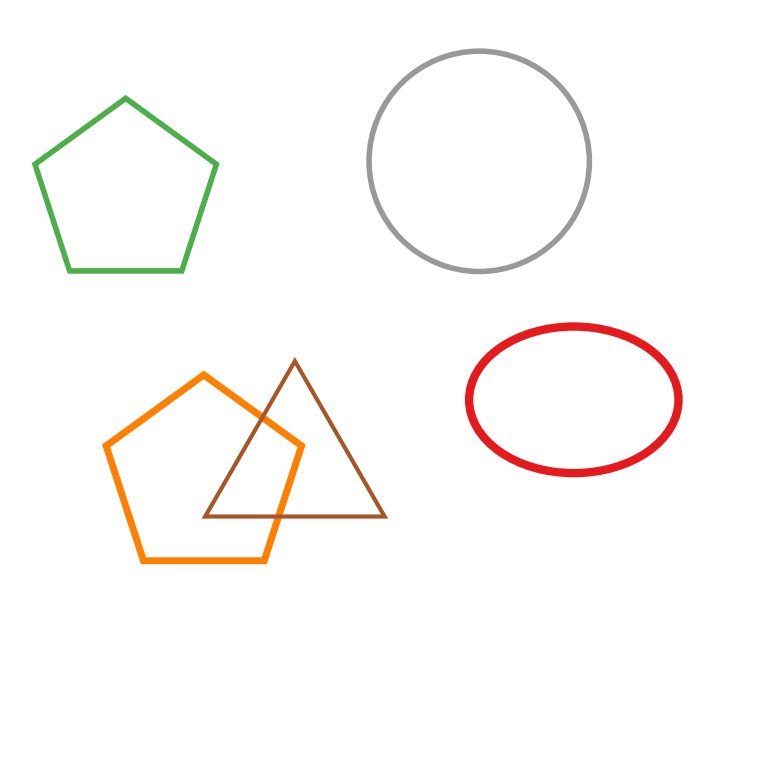[{"shape": "oval", "thickness": 3, "radius": 0.68, "center": [0.745, 0.481]}, {"shape": "pentagon", "thickness": 2, "radius": 0.62, "center": [0.163, 0.748]}, {"shape": "pentagon", "thickness": 2.5, "radius": 0.67, "center": [0.265, 0.38]}, {"shape": "triangle", "thickness": 1.5, "radius": 0.67, "center": [0.383, 0.396]}, {"shape": "circle", "thickness": 2, "radius": 0.72, "center": [0.622, 0.79]}]